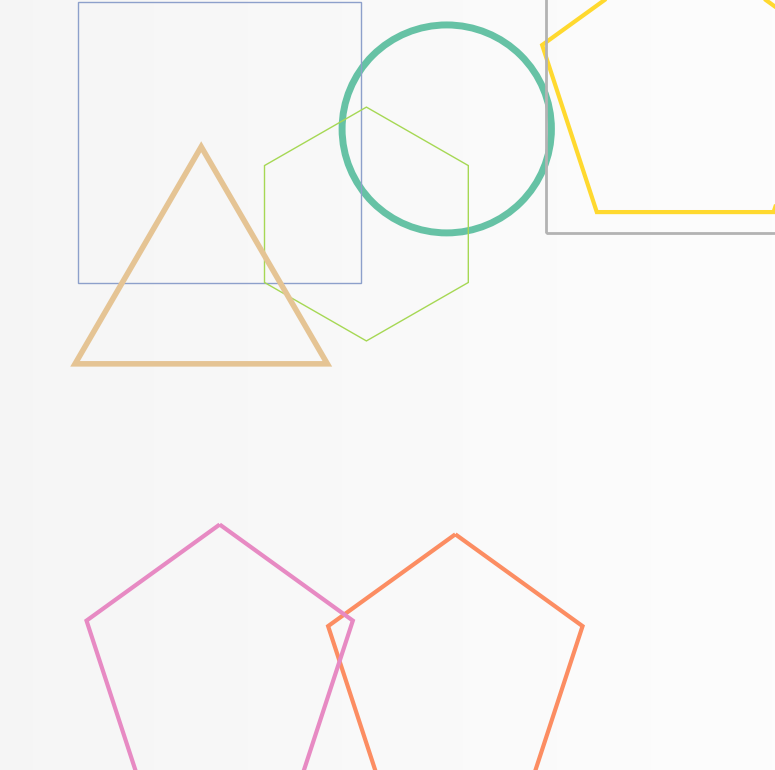[{"shape": "circle", "thickness": 2.5, "radius": 0.68, "center": [0.576, 0.833]}, {"shape": "pentagon", "thickness": 1.5, "radius": 0.86, "center": [0.588, 0.134]}, {"shape": "square", "thickness": 0.5, "radius": 0.91, "center": [0.284, 0.815]}, {"shape": "pentagon", "thickness": 1.5, "radius": 0.9, "center": [0.283, 0.138]}, {"shape": "hexagon", "thickness": 0.5, "radius": 0.76, "center": [0.473, 0.709]}, {"shape": "pentagon", "thickness": 1.5, "radius": 0.97, "center": [0.884, 0.882]}, {"shape": "triangle", "thickness": 2, "radius": 0.94, "center": [0.26, 0.621]}, {"shape": "square", "thickness": 1, "radius": 0.97, "center": [0.9, 0.892]}]